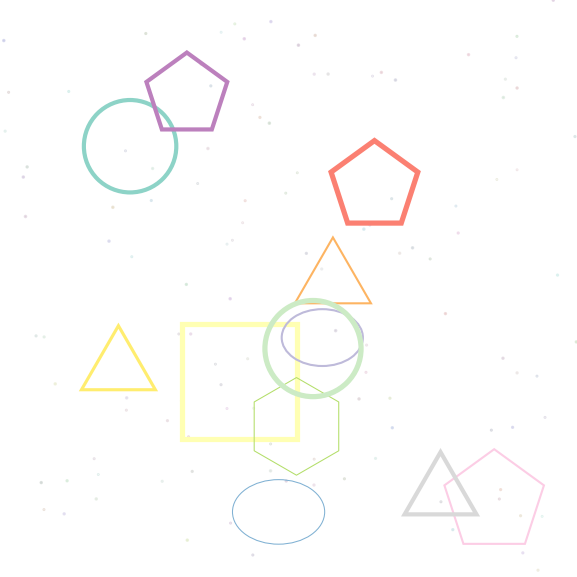[{"shape": "circle", "thickness": 2, "radius": 0.4, "center": [0.225, 0.746]}, {"shape": "square", "thickness": 2.5, "radius": 0.5, "center": [0.414, 0.338]}, {"shape": "oval", "thickness": 1, "radius": 0.35, "center": [0.558, 0.415]}, {"shape": "pentagon", "thickness": 2.5, "radius": 0.39, "center": [0.648, 0.677]}, {"shape": "oval", "thickness": 0.5, "radius": 0.4, "center": [0.482, 0.113]}, {"shape": "triangle", "thickness": 1, "radius": 0.38, "center": [0.576, 0.512]}, {"shape": "hexagon", "thickness": 0.5, "radius": 0.42, "center": [0.513, 0.261]}, {"shape": "pentagon", "thickness": 1, "radius": 0.45, "center": [0.856, 0.131]}, {"shape": "triangle", "thickness": 2, "radius": 0.36, "center": [0.763, 0.144]}, {"shape": "pentagon", "thickness": 2, "radius": 0.37, "center": [0.324, 0.835]}, {"shape": "circle", "thickness": 2.5, "radius": 0.42, "center": [0.542, 0.396]}, {"shape": "triangle", "thickness": 1.5, "radius": 0.37, "center": [0.205, 0.361]}]